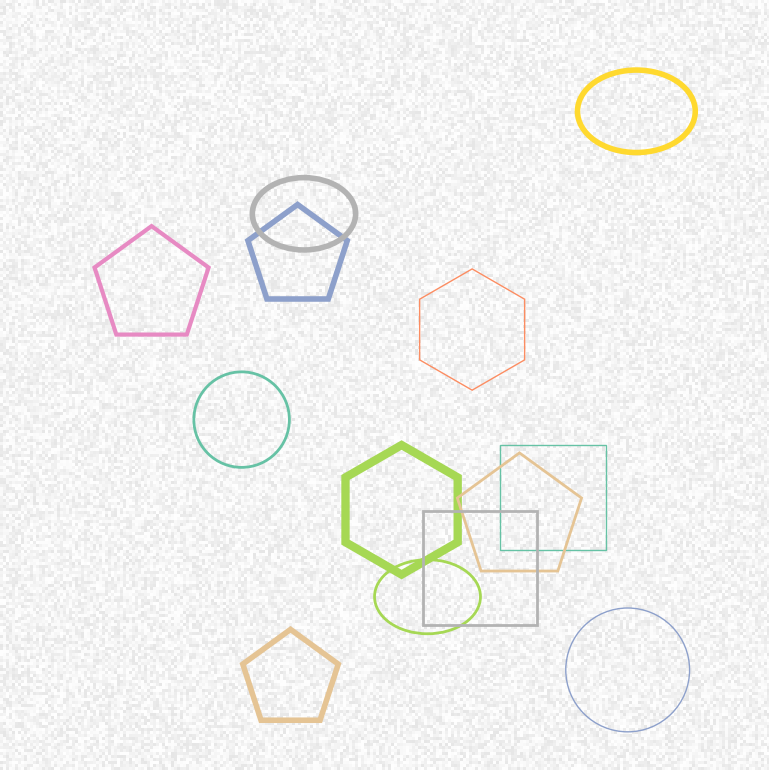[{"shape": "square", "thickness": 0.5, "radius": 0.34, "center": [0.718, 0.354]}, {"shape": "circle", "thickness": 1, "radius": 0.31, "center": [0.314, 0.455]}, {"shape": "hexagon", "thickness": 0.5, "radius": 0.39, "center": [0.613, 0.572]}, {"shape": "pentagon", "thickness": 2, "radius": 0.34, "center": [0.386, 0.667]}, {"shape": "circle", "thickness": 0.5, "radius": 0.4, "center": [0.815, 0.13]}, {"shape": "pentagon", "thickness": 1.5, "radius": 0.39, "center": [0.197, 0.628]}, {"shape": "oval", "thickness": 1, "radius": 0.34, "center": [0.555, 0.225]}, {"shape": "hexagon", "thickness": 3, "radius": 0.42, "center": [0.522, 0.338]}, {"shape": "oval", "thickness": 2, "radius": 0.38, "center": [0.826, 0.855]}, {"shape": "pentagon", "thickness": 2, "radius": 0.33, "center": [0.377, 0.117]}, {"shape": "pentagon", "thickness": 1, "radius": 0.42, "center": [0.675, 0.327]}, {"shape": "square", "thickness": 1, "radius": 0.37, "center": [0.624, 0.262]}, {"shape": "oval", "thickness": 2, "radius": 0.34, "center": [0.395, 0.722]}]